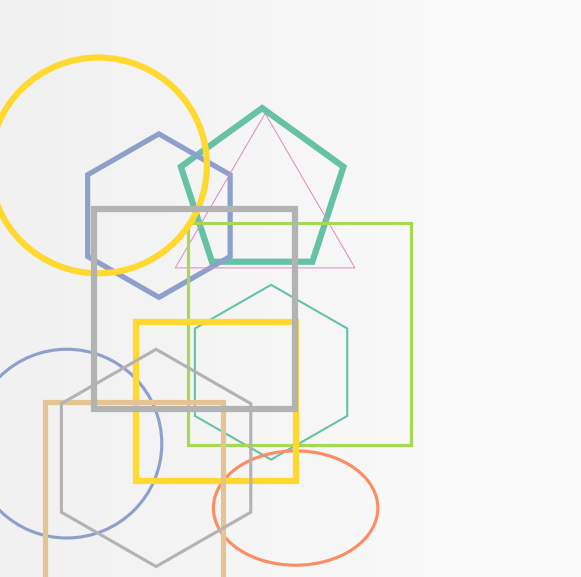[{"shape": "pentagon", "thickness": 3, "radius": 0.74, "center": [0.451, 0.665]}, {"shape": "hexagon", "thickness": 1, "radius": 0.76, "center": [0.466, 0.355]}, {"shape": "oval", "thickness": 1.5, "radius": 0.71, "center": [0.509, 0.119]}, {"shape": "hexagon", "thickness": 2.5, "radius": 0.71, "center": [0.273, 0.626]}, {"shape": "circle", "thickness": 1.5, "radius": 0.82, "center": [0.115, 0.231]}, {"shape": "triangle", "thickness": 0.5, "radius": 0.89, "center": [0.456, 0.624]}, {"shape": "square", "thickness": 1.5, "radius": 0.96, "center": [0.515, 0.42]}, {"shape": "circle", "thickness": 3, "radius": 0.93, "center": [0.169, 0.713]}, {"shape": "square", "thickness": 3, "radius": 0.69, "center": [0.372, 0.304]}, {"shape": "square", "thickness": 2.5, "radius": 0.77, "center": [0.231, 0.15]}, {"shape": "hexagon", "thickness": 1.5, "radius": 0.94, "center": [0.269, 0.206]}, {"shape": "square", "thickness": 3, "radius": 0.87, "center": [0.334, 0.464]}]